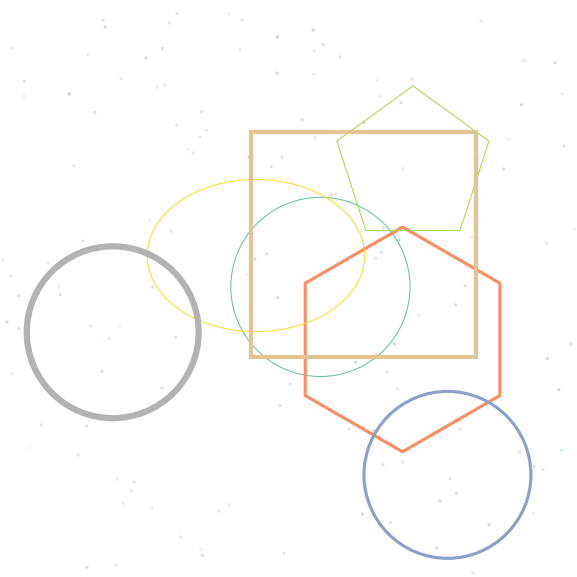[{"shape": "circle", "thickness": 0.5, "radius": 0.78, "center": [0.555, 0.502]}, {"shape": "hexagon", "thickness": 1.5, "radius": 0.97, "center": [0.697, 0.411]}, {"shape": "circle", "thickness": 1.5, "radius": 0.72, "center": [0.775, 0.177]}, {"shape": "pentagon", "thickness": 0.5, "radius": 0.69, "center": [0.715, 0.712]}, {"shape": "oval", "thickness": 0.5, "radius": 0.94, "center": [0.443, 0.557]}, {"shape": "square", "thickness": 2, "radius": 0.97, "center": [0.63, 0.575]}, {"shape": "circle", "thickness": 3, "radius": 0.74, "center": [0.195, 0.424]}]